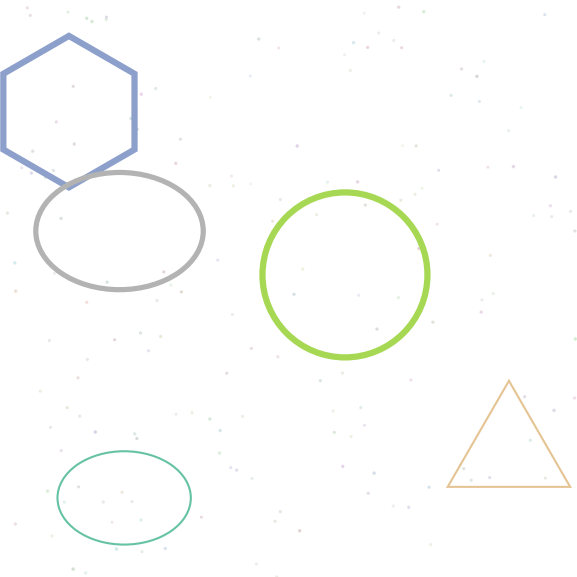[{"shape": "oval", "thickness": 1, "radius": 0.58, "center": [0.215, 0.137]}, {"shape": "hexagon", "thickness": 3, "radius": 0.66, "center": [0.119, 0.806]}, {"shape": "circle", "thickness": 3, "radius": 0.71, "center": [0.597, 0.523]}, {"shape": "triangle", "thickness": 1, "radius": 0.61, "center": [0.881, 0.217]}, {"shape": "oval", "thickness": 2.5, "radius": 0.72, "center": [0.207, 0.599]}]